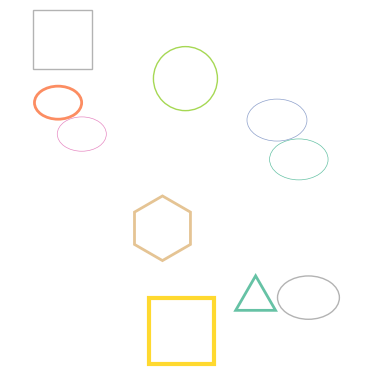[{"shape": "triangle", "thickness": 2, "radius": 0.3, "center": [0.664, 0.224]}, {"shape": "oval", "thickness": 0.5, "radius": 0.38, "center": [0.776, 0.586]}, {"shape": "oval", "thickness": 2, "radius": 0.31, "center": [0.151, 0.733]}, {"shape": "oval", "thickness": 0.5, "radius": 0.39, "center": [0.719, 0.688]}, {"shape": "oval", "thickness": 0.5, "radius": 0.32, "center": [0.212, 0.652]}, {"shape": "circle", "thickness": 1, "radius": 0.42, "center": [0.482, 0.796]}, {"shape": "square", "thickness": 3, "radius": 0.43, "center": [0.472, 0.14]}, {"shape": "hexagon", "thickness": 2, "radius": 0.42, "center": [0.422, 0.407]}, {"shape": "square", "thickness": 1, "radius": 0.38, "center": [0.162, 0.898]}, {"shape": "oval", "thickness": 1, "radius": 0.4, "center": [0.801, 0.227]}]